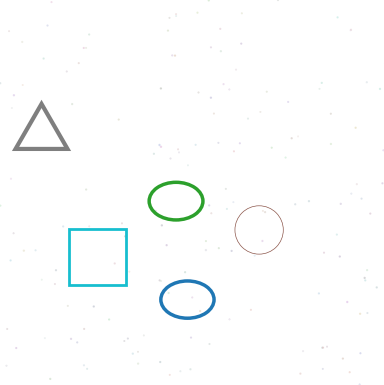[{"shape": "oval", "thickness": 2.5, "radius": 0.35, "center": [0.487, 0.222]}, {"shape": "oval", "thickness": 2.5, "radius": 0.35, "center": [0.457, 0.478]}, {"shape": "circle", "thickness": 0.5, "radius": 0.31, "center": [0.673, 0.403]}, {"shape": "triangle", "thickness": 3, "radius": 0.39, "center": [0.108, 0.652]}, {"shape": "square", "thickness": 2, "radius": 0.37, "center": [0.254, 0.333]}]